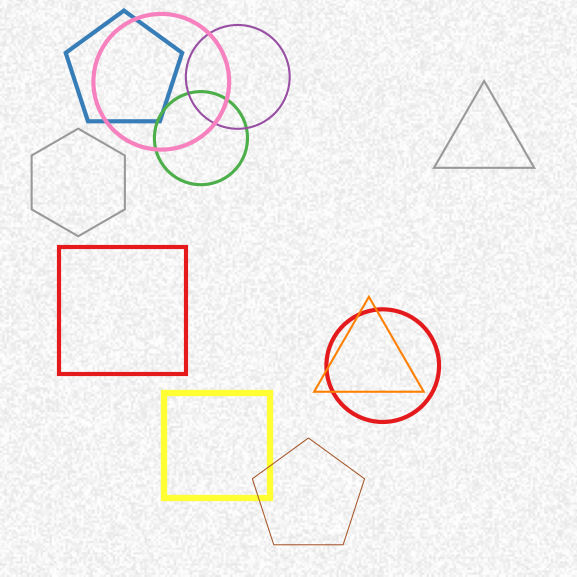[{"shape": "square", "thickness": 2, "radius": 0.55, "center": [0.212, 0.461]}, {"shape": "circle", "thickness": 2, "radius": 0.49, "center": [0.663, 0.366]}, {"shape": "pentagon", "thickness": 2, "radius": 0.53, "center": [0.215, 0.875]}, {"shape": "circle", "thickness": 1.5, "radius": 0.4, "center": [0.348, 0.76]}, {"shape": "circle", "thickness": 1, "radius": 0.45, "center": [0.412, 0.866]}, {"shape": "triangle", "thickness": 1, "radius": 0.55, "center": [0.639, 0.376]}, {"shape": "square", "thickness": 3, "radius": 0.46, "center": [0.375, 0.228]}, {"shape": "pentagon", "thickness": 0.5, "radius": 0.51, "center": [0.534, 0.138]}, {"shape": "circle", "thickness": 2, "radius": 0.59, "center": [0.279, 0.858]}, {"shape": "hexagon", "thickness": 1, "radius": 0.47, "center": [0.135, 0.683]}, {"shape": "triangle", "thickness": 1, "radius": 0.5, "center": [0.838, 0.759]}]